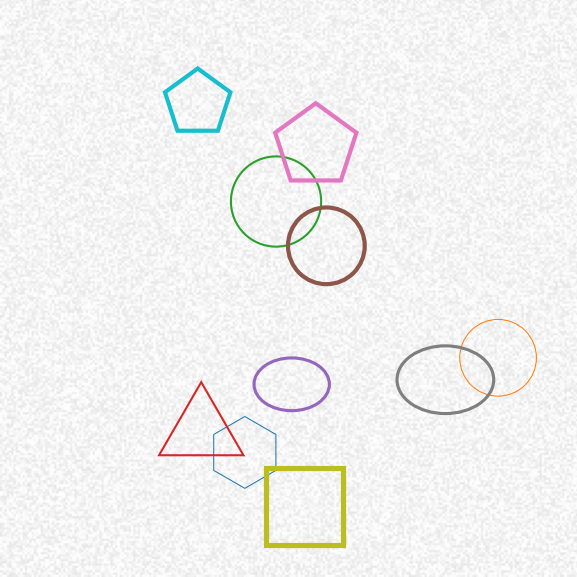[{"shape": "hexagon", "thickness": 0.5, "radius": 0.31, "center": [0.424, 0.216]}, {"shape": "circle", "thickness": 0.5, "radius": 0.33, "center": [0.862, 0.38]}, {"shape": "circle", "thickness": 1, "radius": 0.39, "center": [0.478, 0.65]}, {"shape": "triangle", "thickness": 1, "radius": 0.42, "center": [0.348, 0.253]}, {"shape": "oval", "thickness": 1.5, "radius": 0.33, "center": [0.505, 0.334]}, {"shape": "circle", "thickness": 2, "radius": 0.33, "center": [0.565, 0.573]}, {"shape": "pentagon", "thickness": 2, "radius": 0.37, "center": [0.547, 0.746]}, {"shape": "oval", "thickness": 1.5, "radius": 0.42, "center": [0.771, 0.342]}, {"shape": "square", "thickness": 2.5, "radius": 0.34, "center": [0.527, 0.122]}, {"shape": "pentagon", "thickness": 2, "radius": 0.3, "center": [0.342, 0.821]}]